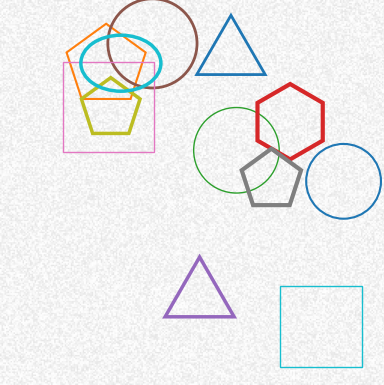[{"shape": "circle", "thickness": 1.5, "radius": 0.49, "center": [0.892, 0.529]}, {"shape": "triangle", "thickness": 2, "radius": 0.51, "center": [0.6, 0.858]}, {"shape": "pentagon", "thickness": 1.5, "radius": 0.54, "center": [0.276, 0.83]}, {"shape": "circle", "thickness": 1, "radius": 0.56, "center": [0.614, 0.61]}, {"shape": "hexagon", "thickness": 3, "radius": 0.49, "center": [0.754, 0.684]}, {"shape": "triangle", "thickness": 2.5, "radius": 0.52, "center": [0.518, 0.229]}, {"shape": "circle", "thickness": 2, "radius": 0.58, "center": [0.396, 0.887]}, {"shape": "square", "thickness": 1, "radius": 0.59, "center": [0.282, 0.722]}, {"shape": "pentagon", "thickness": 3, "radius": 0.4, "center": [0.705, 0.533]}, {"shape": "pentagon", "thickness": 2.5, "radius": 0.4, "center": [0.288, 0.718]}, {"shape": "oval", "thickness": 2.5, "radius": 0.52, "center": [0.314, 0.836]}, {"shape": "square", "thickness": 1, "radius": 0.53, "center": [0.834, 0.152]}]